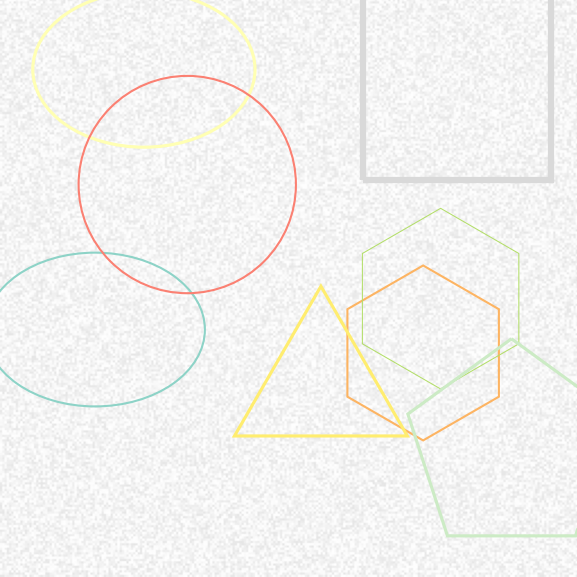[{"shape": "oval", "thickness": 1, "radius": 0.95, "center": [0.165, 0.429]}, {"shape": "oval", "thickness": 1.5, "radius": 0.96, "center": [0.249, 0.879]}, {"shape": "circle", "thickness": 1, "radius": 0.94, "center": [0.324, 0.68]}, {"shape": "hexagon", "thickness": 1, "radius": 0.76, "center": [0.733, 0.388]}, {"shape": "hexagon", "thickness": 0.5, "radius": 0.78, "center": [0.763, 0.482]}, {"shape": "square", "thickness": 3, "radius": 0.81, "center": [0.791, 0.849]}, {"shape": "pentagon", "thickness": 1.5, "radius": 0.94, "center": [0.886, 0.224]}, {"shape": "triangle", "thickness": 1.5, "radius": 0.86, "center": [0.556, 0.331]}]